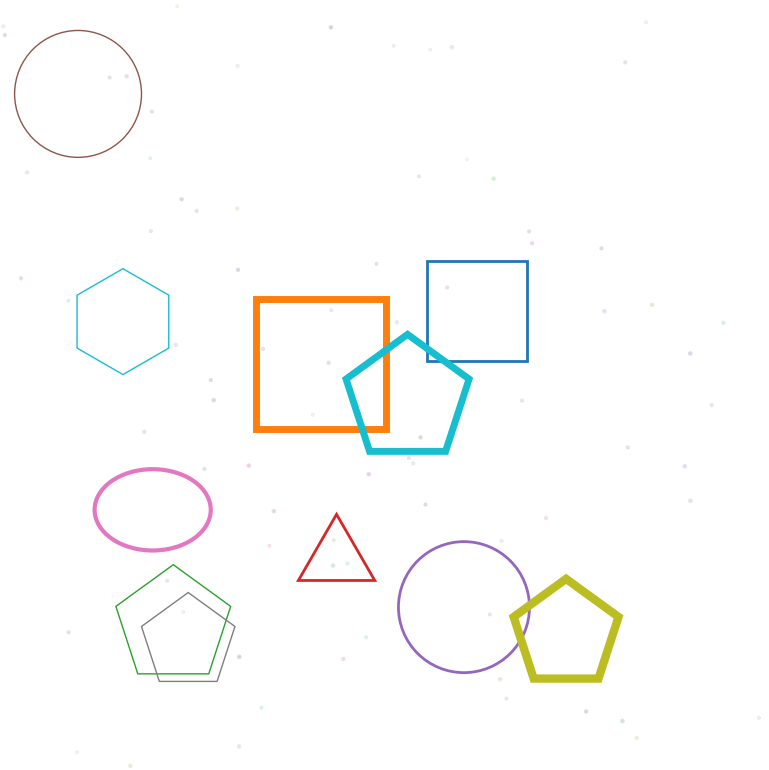[{"shape": "square", "thickness": 1, "radius": 0.32, "center": [0.619, 0.596]}, {"shape": "square", "thickness": 2.5, "radius": 0.42, "center": [0.417, 0.527]}, {"shape": "pentagon", "thickness": 0.5, "radius": 0.39, "center": [0.225, 0.188]}, {"shape": "triangle", "thickness": 1, "radius": 0.29, "center": [0.437, 0.275]}, {"shape": "circle", "thickness": 1, "radius": 0.43, "center": [0.603, 0.212]}, {"shape": "circle", "thickness": 0.5, "radius": 0.41, "center": [0.101, 0.878]}, {"shape": "oval", "thickness": 1.5, "radius": 0.38, "center": [0.198, 0.338]}, {"shape": "pentagon", "thickness": 0.5, "radius": 0.32, "center": [0.244, 0.167]}, {"shape": "pentagon", "thickness": 3, "radius": 0.36, "center": [0.735, 0.177]}, {"shape": "pentagon", "thickness": 2.5, "radius": 0.42, "center": [0.529, 0.482]}, {"shape": "hexagon", "thickness": 0.5, "radius": 0.34, "center": [0.16, 0.582]}]